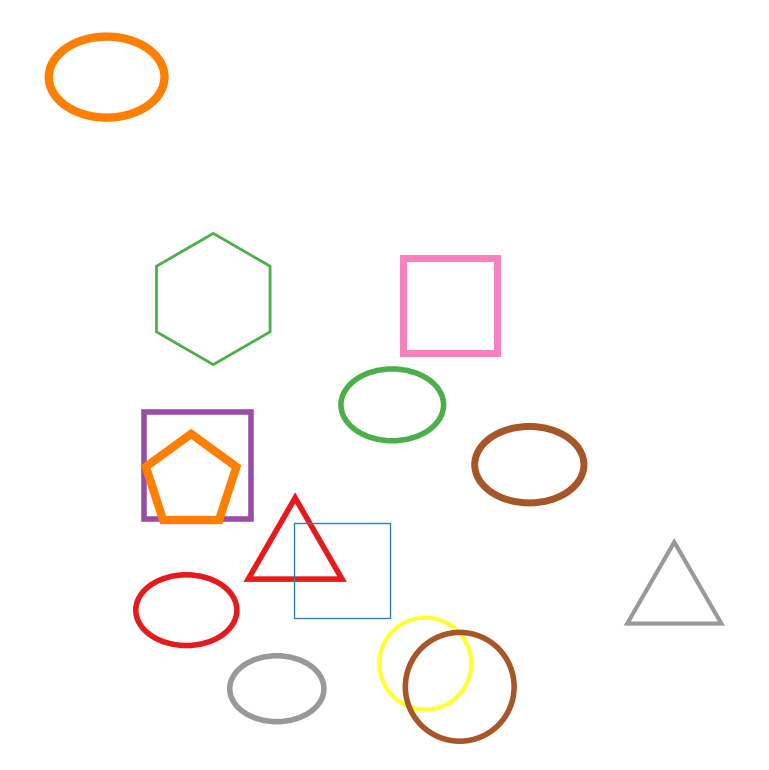[{"shape": "oval", "thickness": 2, "radius": 0.33, "center": [0.242, 0.208]}, {"shape": "triangle", "thickness": 2, "radius": 0.35, "center": [0.383, 0.283]}, {"shape": "square", "thickness": 0.5, "radius": 0.31, "center": [0.444, 0.259]}, {"shape": "hexagon", "thickness": 1, "radius": 0.43, "center": [0.277, 0.612]}, {"shape": "oval", "thickness": 2, "radius": 0.33, "center": [0.509, 0.474]}, {"shape": "square", "thickness": 2, "radius": 0.35, "center": [0.257, 0.396]}, {"shape": "pentagon", "thickness": 3, "radius": 0.31, "center": [0.248, 0.375]}, {"shape": "oval", "thickness": 3, "radius": 0.38, "center": [0.138, 0.9]}, {"shape": "circle", "thickness": 1.5, "radius": 0.3, "center": [0.552, 0.138]}, {"shape": "oval", "thickness": 2.5, "radius": 0.35, "center": [0.687, 0.397]}, {"shape": "circle", "thickness": 2, "radius": 0.35, "center": [0.597, 0.108]}, {"shape": "square", "thickness": 2.5, "radius": 0.31, "center": [0.584, 0.603]}, {"shape": "oval", "thickness": 2, "radius": 0.31, "center": [0.36, 0.106]}, {"shape": "triangle", "thickness": 1.5, "radius": 0.35, "center": [0.876, 0.225]}]